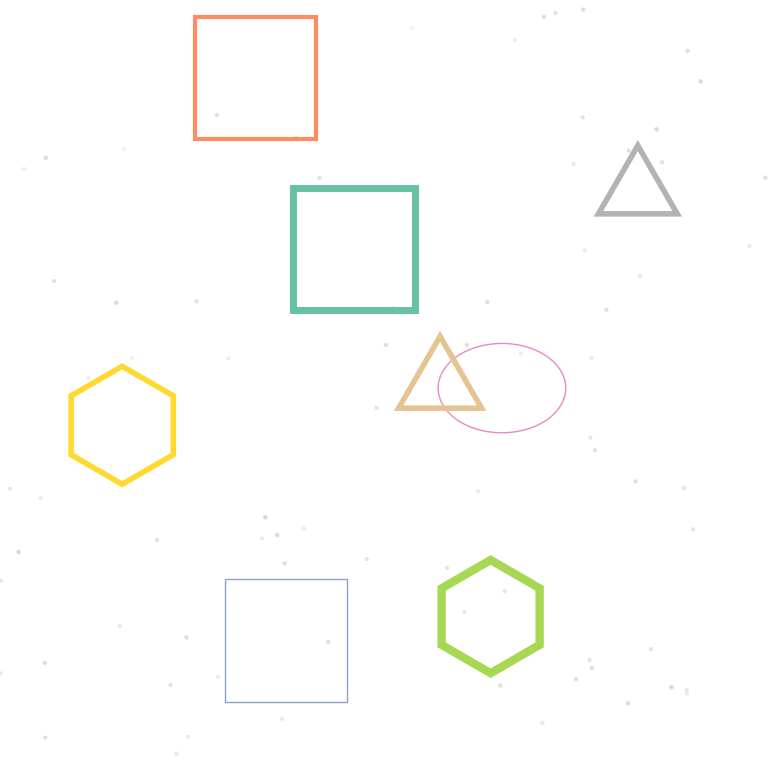[{"shape": "square", "thickness": 2.5, "radius": 0.4, "center": [0.459, 0.677]}, {"shape": "square", "thickness": 1.5, "radius": 0.4, "center": [0.332, 0.899]}, {"shape": "square", "thickness": 0.5, "radius": 0.4, "center": [0.372, 0.168]}, {"shape": "oval", "thickness": 0.5, "radius": 0.41, "center": [0.652, 0.496]}, {"shape": "hexagon", "thickness": 3, "radius": 0.37, "center": [0.637, 0.199]}, {"shape": "hexagon", "thickness": 2, "radius": 0.38, "center": [0.159, 0.448]}, {"shape": "triangle", "thickness": 2, "radius": 0.31, "center": [0.572, 0.501]}, {"shape": "triangle", "thickness": 2, "radius": 0.3, "center": [0.828, 0.752]}]